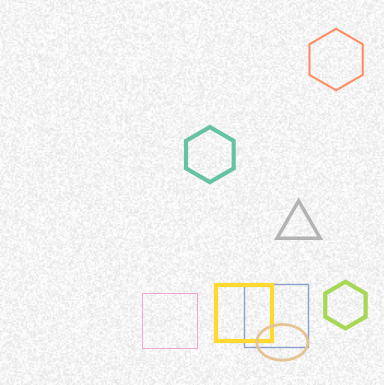[{"shape": "hexagon", "thickness": 3, "radius": 0.36, "center": [0.545, 0.598]}, {"shape": "hexagon", "thickness": 1.5, "radius": 0.4, "center": [0.873, 0.845]}, {"shape": "square", "thickness": 1, "radius": 0.41, "center": [0.717, 0.18]}, {"shape": "square", "thickness": 0.5, "radius": 0.35, "center": [0.44, 0.168]}, {"shape": "hexagon", "thickness": 3, "radius": 0.3, "center": [0.897, 0.208]}, {"shape": "square", "thickness": 3, "radius": 0.36, "center": [0.635, 0.187]}, {"shape": "oval", "thickness": 2, "radius": 0.33, "center": [0.733, 0.111]}, {"shape": "triangle", "thickness": 2.5, "radius": 0.32, "center": [0.776, 0.414]}]